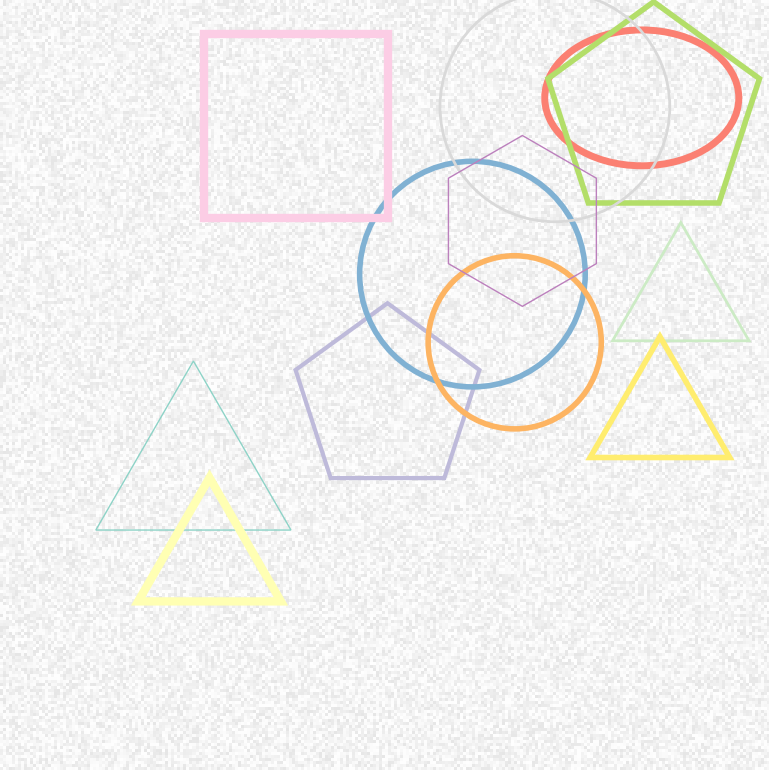[{"shape": "triangle", "thickness": 0.5, "radius": 0.73, "center": [0.251, 0.385]}, {"shape": "triangle", "thickness": 3, "radius": 0.54, "center": [0.272, 0.273]}, {"shape": "pentagon", "thickness": 1.5, "radius": 0.63, "center": [0.503, 0.481]}, {"shape": "oval", "thickness": 2.5, "radius": 0.63, "center": [0.833, 0.873]}, {"shape": "circle", "thickness": 2, "radius": 0.73, "center": [0.614, 0.644]}, {"shape": "circle", "thickness": 2, "radius": 0.56, "center": [0.668, 0.555]}, {"shape": "pentagon", "thickness": 2, "radius": 0.72, "center": [0.849, 0.853]}, {"shape": "square", "thickness": 3, "radius": 0.6, "center": [0.385, 0.837]}, {"shape": "circle", "thickness": 1, "radius": 0.75, "center": [0.721, 0.861]}, {"shape": "hexagon", "thickness": 0.5, "radius": 0.55, "center": [0.678, 0.713]}, {"shape": "triangle", "thickness": 1, "radius": 0.51, "center": [0.884, 0.609]}, {"shape": "triangle", "thickness": 2, "radius": 0.52, "center": [0.857, 0.458]}]